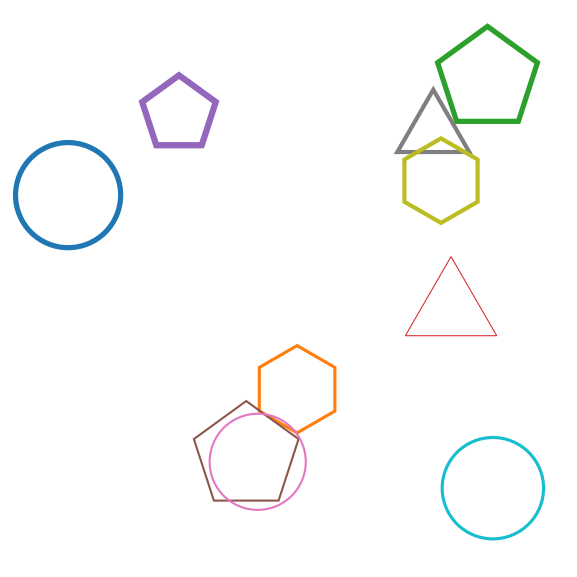[{"shape": "circle", "thickness": 2.5, "radius": 0.45, "center": [0.118, 0.661]}, {"shape": "hexagon", "thickness": 1.5, "radius": 0.38, "center": [0.514, 0.325]}, {"shape": "pentagon", "thickness": 2.5, "radius": 0.45, "center": [0.844, 0.863]}, {"shape": "triangle", "thickness": 0.5, "radius": 0.46, "center": [0.781, 0.463]}, {"shape": "pentagon", "thickness": 3, "radius": 0.33, "center": [0.31, 0.802]}, {"shape": "pentagon", "thickness": 1, "radius": 0.48, "center": [0.426, 0.209]}, {"shape": "circle", "thickness": 1, "radius": 0.42, "center": [0.446, 0.199]}, {"shape": "triangle", "thickness": 2, "radius": 0.36, "center": [0.75, 0.772]}, {"shape": "hexagon", "thickness": 2, "radius": 0.37, "center": [0.764, 0.686]}, {"shape": "circle", "thickness": 1.5, "radius": 0.44, "center": [0.853, 0.154]}]